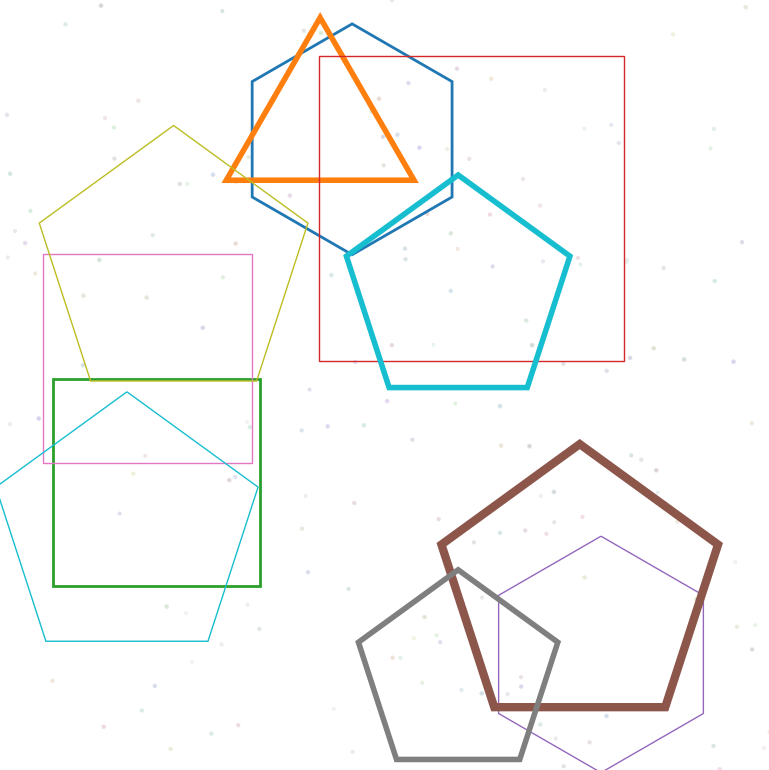[{"shape": "hexagon", "thickness": 1, "radius": 0.75, "center": [0.457, 0.819]}, {"shape": "triangle", "thickness": 2, "radius": 0.7, "center": [0.416, 0.836]}, {"shape": "square", "thickness": 1, "radius": 0.67, "center": [0.203, 0.374]}, {"shape": "square", "thickness": 0.5, "radius": 0.99, "center": [0.613, 0.729]}, {"shape": "hexagon", "thickness": 0.5, "radius": 0.77, "center": [0.781, 0.15]}, {"shape": "pentagon", "thickness": 3, "radius": 0.94, "center": [0.753, 0.234]}, {"shape": "square", "thickness": 0.5, "radius": 0.68, "center": [0.192, 0.534]}, {"shape": "pentagon", "thickness": 2, "radius": 0.68, "center": [0.595, 0.124]}, {"shape": "pentagon", "thickness": 0.5, "radius": 0.92, "center": [0.225, 0.654]}, {"shape": "pentagon", "thickness": 0.5, "radius": 0.9, "center": [0.165, 0.312]}, {"shape": "pentagon", "thickness": 2, "radius": 0.76, "center": [0.595, 0.62]}]